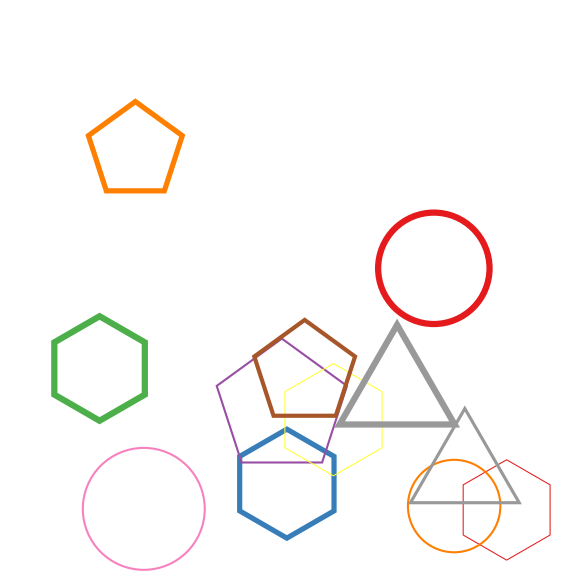[{"shape": "hexagon", "thickness": 0.5, "radius": 0.43, "center": [0.877, 0.116]}, {"shape": "circle", "thickness": 3, "radius": 0.48, "center": [0.751, 0.535]}, {"shape": "hexagon", "thickness": 2.5, "radius": 0.47, "center": [0.497, 0.162]}, {"shape": "hexagon", "thickness": 3, "radius": 0.45, "center": [0.172, 0.361]}, {"shape": "pentagon", "thickness": 1, "radius": 0.59, "center": [0.488, 0.294]}, {"shape": "pentagon", "thickness": 2.5, "radius": 0.43, "center": [0.234, 0.738]}, {"shape": "circle", "thickness": 1, "radius": 0.4, "center": [0.786, 0.123]}, {"shape": "hexagon", "thickness": 0.5, "radius": 0.49, "center": [0.577, 0.272]}, {"shape": "pentagon", "thickness": 2, "radius": 0.46, "center": [0.528, 0.353]}, {"shape": "circle", "thickness": 1, "radius": 0.53, "center": [0.249, 0.118]}, {"shape": "triangle", "thickness": 1.5, "radius": 0.54, "center": [0.805, 0.183]}, {"shape": "triangle", "thickness": 3, "radius": 0.57, "center": [0.688, 0.322]}]